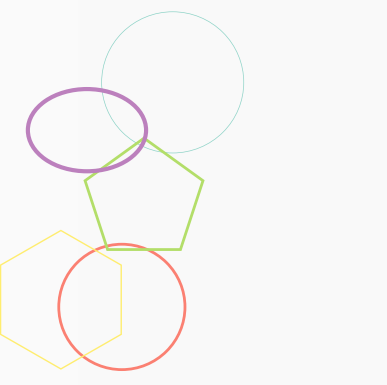[{"shape": "circle", "thickness": 0.5, "radius": 0.92, "center": [0.446, 0.786]}, {"shape": "circle", "thickness": 2, "radius": 0.81, "center": [0.315, 0.203]}, {"shape": "pentagon", "thickness": 2, "radius": 0.8, "center": [0.372, 0.481]}, {"shape": "oval", "thickness": 3, "radius": 0.76, "center": [0.224, 0.662]}, {"shape": "hexagon", "thickness": 1, "radius": 0.9, "center": [0.157, 0.222]}]